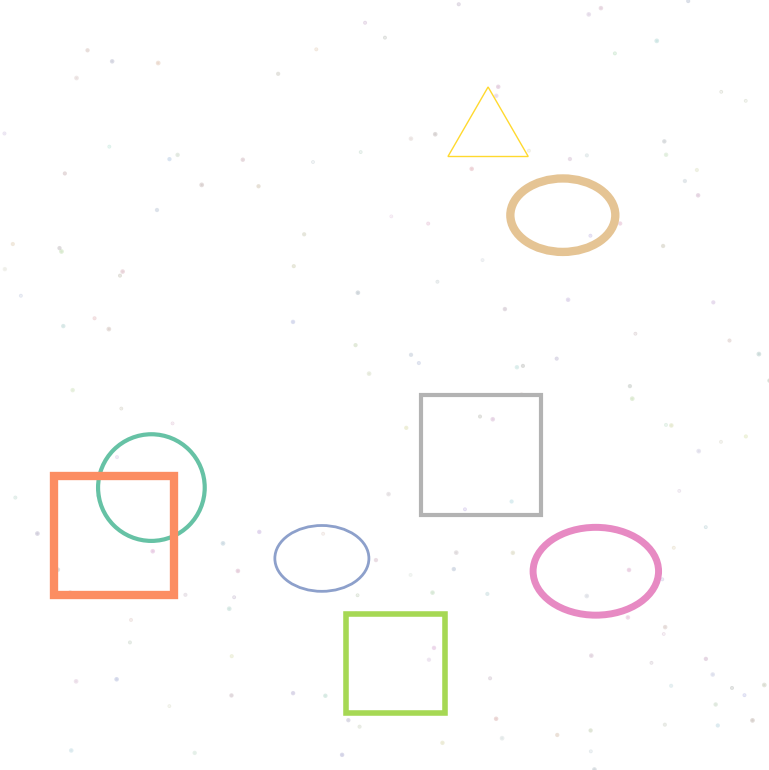[{"shape": "circle", "thickness": 1.5, "radius": 0.35, "center": [0.197, 0.367]}, {"shape": "square", "thickness": 3, "radius": 0.39, "center": [0.148, 0.305]}, {"shape": "oval", "thickness": 1, "radius": 0.31, "center": [0.418, 0.275]}, {"shape": "oval", "thickness": 2.5, "radius": 0.41, "center": [0.774, 0.258]}, {"shape": "square", "thickness": 2, "radius": 0.32, "center": [0.513, 0.138]}, {"shape": "triangle", "thickness": 0.5, "radius": 0.3, "center": [0.634, 0.827]}, {"shape": "oval", "thickness": 3, "radius": 0.34, "center": [0.731, 0.721]}, {"shape": "square", "thickness": 1.5, "radius": 0.39, "center": [0.625, 0.409]}]